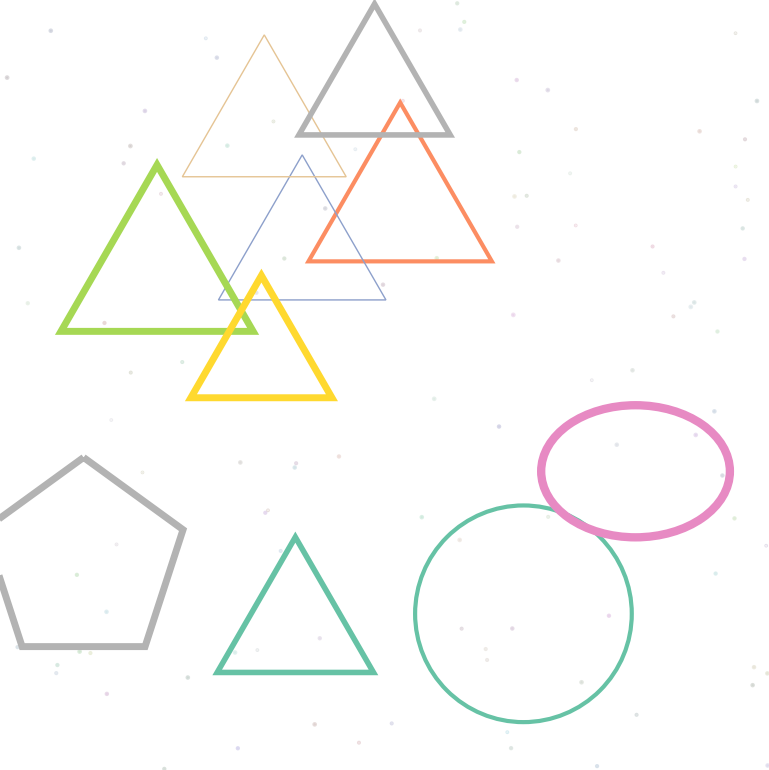[{"shape": "circle", "thickness": 1.5, "radius": 0.7, "center": [0.68, 0.203]}, {"shape": "triangle", "thickness": 2, "radius": 0.59, "center": [0.384, 0.185]}, {"shape": "triangle", "thickness": 1.5, "radius": 0.69, "center": [0.52, 0.729]}, {"shape": "triangle", "thickness": 0.5, "radius": 0.63, "center": [0.392, 0.673]}, {"shape": "oval", "thickness": 3, "radius": 0.61, "center": [0.825, 0.388]}, {"shape": "triangle", "thickness": 2.5, "radius": 0.72, "center": [0.204, 0.642]}, {"shape": "triangle", "thickness": 2.5, "radius": 0.53, "center": [0.34, 0.536]}, {"shape": "triangle", "thickness": 0.5, "radius": 0.61, "center": [0.343, 0.832]}, {"shape": "pentagon", "thickness": 2.5, "radius": 0.68, "center": [0.109, 0.27]}, {"shape": "triangle", "thickness": 2, "radius": 0.57, "center": [0.486, 0.881]}]